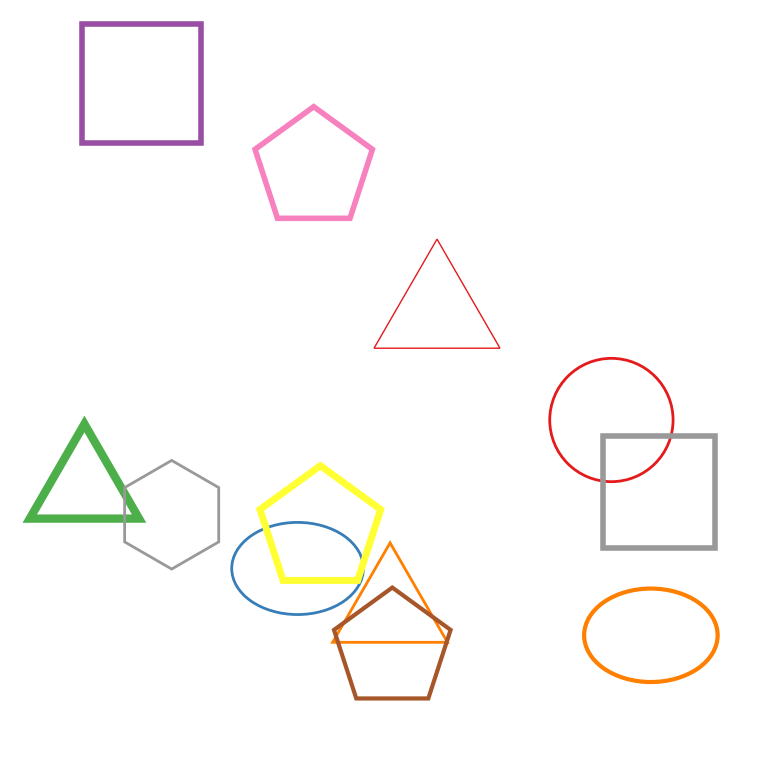[{"shape": "circle", "thickness": 1, "radius": 0.4, "center": [0.794, 0.455]}, {"shape": "triangle", "thickness": 0.5, "radius": 0.47, "center": [0.568, 0.595]}, {"shape": "oval", "thickness": 1, "radius": 0.43, "center": [0.386, 0.262]}, {"shape": "triangle", "thickness": 3, "radius": 0.41, "center": [0.11, 0.367]}, {"shape": "square", "thickness": 2, "radius": 0.39, "center": [0.184, 0.892]}, {"shape": "triangle", "thickness": 1, "radius": 0.43, "center": [0.507, 0.209]}, {"shape": "oval", "thickness": 1.5, "radius": 0.43, "center": [0.845, 0.175]}, {"shape": "pentagon", "thickness": 2.5, "radius": 0.41, "center": [0.416, 0.313]}, {"shape": "pentagon", "thickness": 1.5, "radius": 0.4, "center": [0.509, 0.157]}, {"shape": "pentagon", "thickness": 2, "radius": 0.4, "center": [0.407, 0.781]}, {"shape": "hexagon", "thickness": 1, "radius": 0.35, "center": [0.223, 0.332]}, {"shape": "square", "thickness": 2, "radius": 0.36, "center": [0.856, 0.361]}]